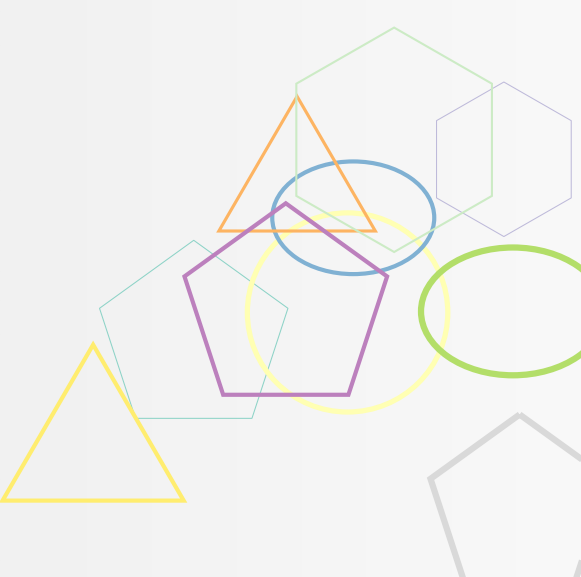[{"shape": "pentagon", "thickness": 0.5, "radius": 0.85, "center": [0.333, 0.413]}, {"shape": "circle", "thickness": 2.5, "radius": 0.86, "center": [0.598, 0.458]}, {"shape": "hexagon", "thickness": 0.5, "radius": 0.67, "center": [0.867, 0.723]}, {"shape": "oval", "thickness": 2, "radius": 0.7, "center": [0.608, 0.622]}, {"shape": "triangle", "thickness": 1.5, "radius": 0.78, "center": [0.511, 0.677]}, {"shape": "oval", "thickness": 3, "radius": 0.79, "center": [0.882, 0.46]}, {"shape": "pentagon", "thickness": 3, "radius": 0.81, "center": [0.894, 0.12]}, {"shape": "pentagon", "thickness": 2, "radius": 0.92, "center": [0.492, 0.464]}, {"shape": "hexagon", "thickness": 1, "radius": 0.97, "center": [0.678, 0.757]}, {"shape": "triangle", "thickness": 2, "radius": 0.9, "center": [0.16, 0.222]}]